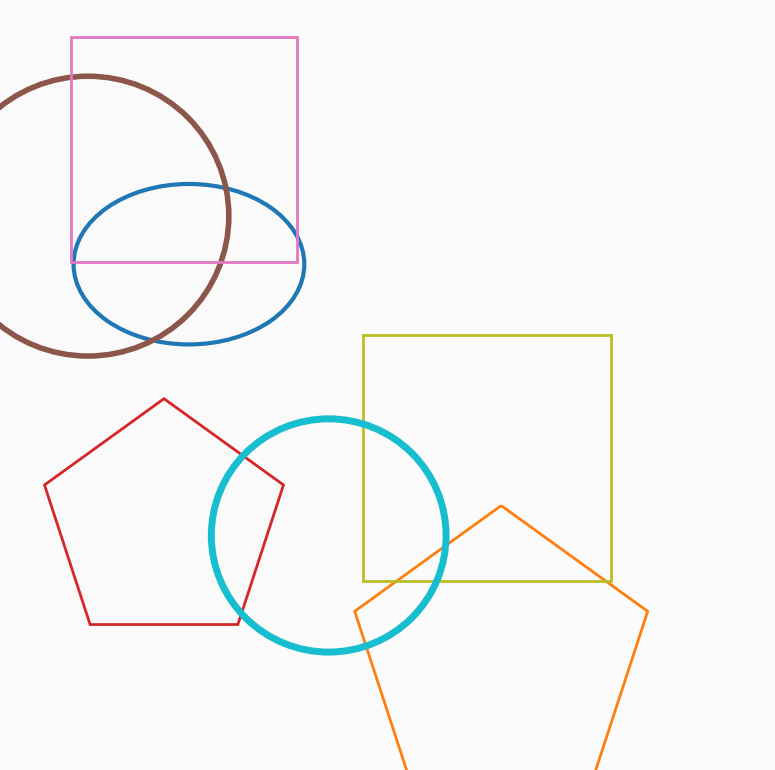[{"shape": "oval", "thickness": 1.5, "radius": 0.74, "center": [0.244, 0.657]}, {"shape": "pentagon", "thickness": 1, "radius": 0.99, "center": [0.647, 0.145]}, {"shape": "pentagon", "thickness": 1, "radius": 0.81, "center": [0.212, 0.32]}, {"shape": "circle", "thickness": 2, "radius": 0.91, "center": [0.114, 0.719]}, {"shape": "square", "thickness": 1, "radius": 0.73, "center": [0.237, 0.806]}, {"shape": "square", "thickness": 1, "radius": 0.8, "center": [0.629, 0.405]}, {"shape": "circle", "thickness": 2.5, "radius": 0.76, "center": [0.424, 0.305]}]